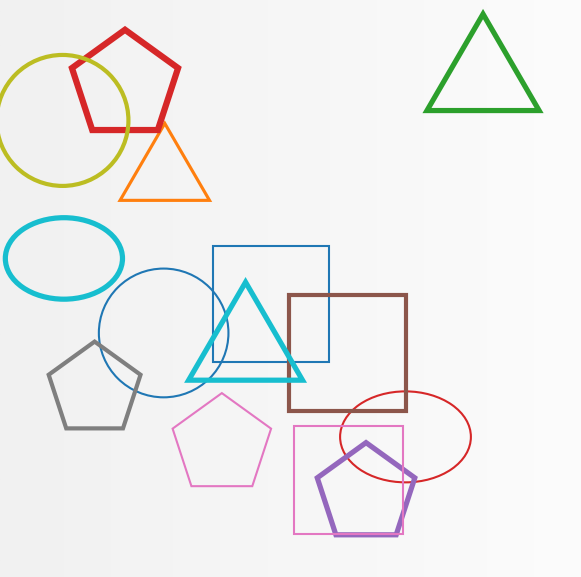[{"shape": "circle", "thickness": 1, "radius": 0.56, "center": [0.282, 0.423]}, {"shape": "square", "thickness": 1, "radius": 0.5, "center": [0.466, 0.472]}, {"shape": "triangle", "thickness": 1.5, "radius": 0.44, "center": [0.284, 0.697]}, {"shape": "triangle", "thickness": 2.5, "radius": 0.56, "center": [0.831, 0.863]}, {"shape": "oval", "thickness": 1, "radius": 0.56, "center": [0.698, 0.243]}, {"shape": "pentagon", "thickness": 3, "radius": 0.48, "center": [0.215, 0.852]}, {"shape": "pentagon", "thickness": 2.5, "radius": 0.44, "center": [0.63, 0.144]}, {"shape": "square", "thickness": 2, "radius": 0.5, "center": [0.598, 0.388]}, {"shape": "square", "thickness": 1, "radius": 0.47, "center": [0.6, 0.168]}, {"shape": "pentagon", "thickness": 1, "radius": 0.45, "center": [0.382, 0.229]}, {"shape": "pentagon", "thickness": 2, "radius": 0.42, "center": [0.163, 0.325]}, {"shape": "circle", "thickness": 2, "radius": 0.57, "center": [0.108, 0.791]}, {"shape": "oval", "thickness": 2.5, "radius": 0.5, "center": [0.11, 0.552]}, {"shape": "triangle", "thickness": 2.5, "radius": 0.57, "center": [0.422, 0.397]}]